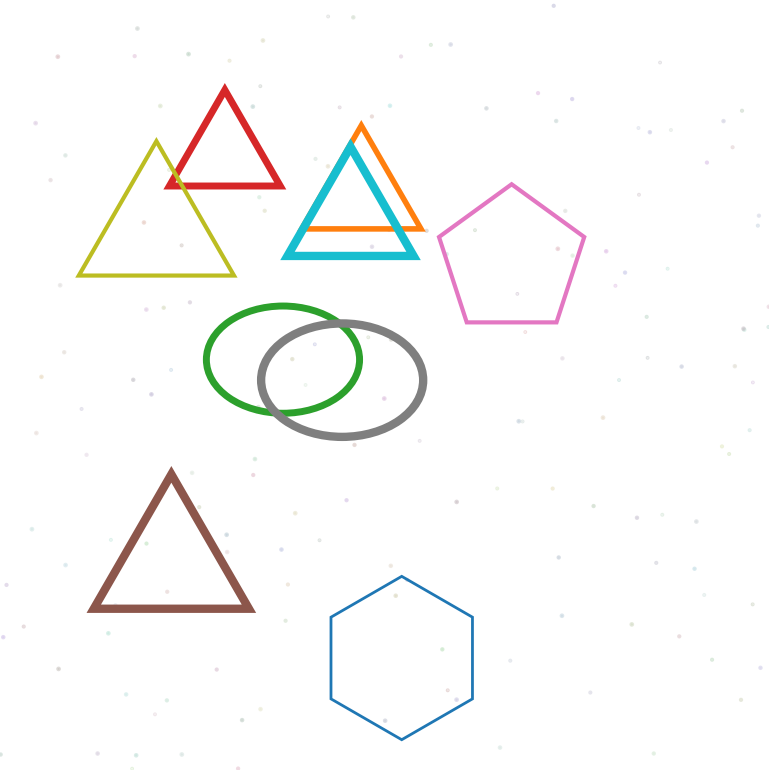[{"shape": "hexagon", "thickness": 1, "radius": 0.53, "center": [0.522, 0.145]}, {"shape": "triangle", "thickness": 2, "radius": 0.45, "center": [0.469, 0.747]}, {"shape": "oval", "thickness": 2.5, "radius": 0.5, "center": [0.367, 0.533]}, {"shape": "triangle", "thickness": 2.5, "radius": 0.42, "center": [0.292, 0.8]}, {"shape": "triangle", "thickness": 3, "radius": 0.58, "center": [0.223, 0.268]}, {"shape": "pentagon", "thickness": 1.5, "radius": 0.5, "center": [0.664, 0.662]}, {"shape": "oval", "thickness": 3, "radius": 0.53, "center": [0.444, 0.506]}, {"shape": "triangle", "thickness": 1.5, "radius": 0.58, "center": [0.203, 0.7]}, {"shape": "triangle", "thickness": 3, "radius": 0.47, "center": [0.455, 0.715]}]